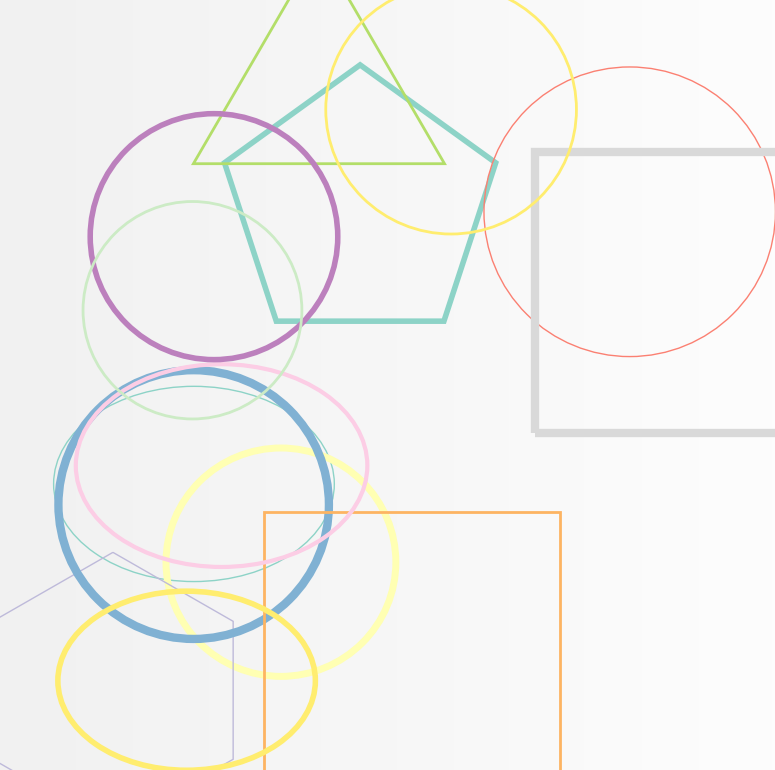[{"shape": "pentagon", "thickness": 2, "radius": 0.92, "center": [0.465, 0.732]}, {"shape": "oval", "thickness": 0.5, "radius": 0.91, "center": [0.25, 0.372]}, {"shape": "circle", "thickness": 2.5, "radius": 0.74, "center": [0.362, 0.27]}, {"shape": "hexagon", "thickness": 0.5, "radius": 0.9, "center": [0.146, 0.104]}, {"shape": "circle", "thickness": 0.5, "radius": 0.94, "center": [0.813, 0.725]}, {"shape": "circle", "thickness": 3, "radius": 0.87, "center": [0.25, 0.345]}, {"shape": "square", "thickness": 1, "radius": 0.96, "center": [0.531, 0.144]}, {"shape": "triangle", "thickness": 1, "radius": 0.94, "center": [0.412, 0.881]}, {"shape": "oval", "thickness": 1.5, "radius": 0.94, "center": [0.286, 0.395]}, {"shape": "square", "thickness": 3, "radius": 0.91, "center": [0.873, 0.62]}, {"shape": "circle", "thickness": 2, "radius": 0.8, "center": [0.276, 0.693]}, {"shape": "circle", "thickness": 1, "radius": 0.71, "center": [0.248, 0.597]}, {"shape": "oval", "thickness": 2, "radius": 0.83, "center": [0.241, 0.116]}, {"shape": "circle", "thickness": 1, "radius": 0.81, "center": [0.582, 0.858]}]